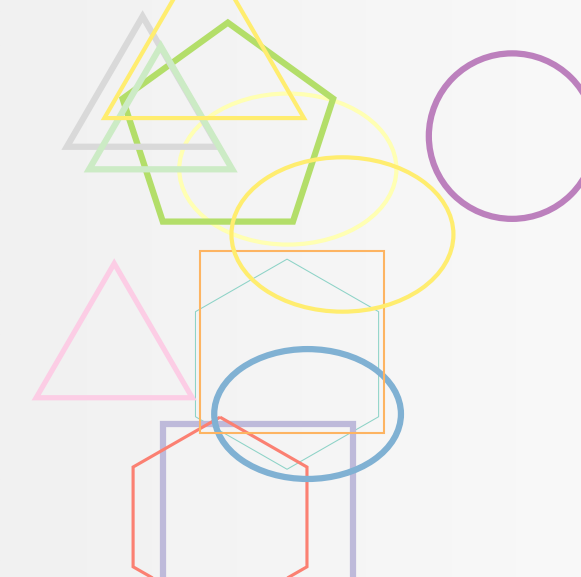[{"shape": "hexagon", "thickness": 0.5, "radius": 0.91, "center": [0.494, 0.368]}, {"shape": "oval", "thickness": 2, "radius": 0.93, "center": [0.495, 0.706]}, {"shape": "square", "thickness": 3, "radius": 0.82, "center": [0.444, 0.101]}, {"shape": "hexagon", "thickness": 1.5, "radius": 0.86, "center": [0.379, 0.104]}, {"shape": "oval", "thickness": 3, "radius": 0.8, "center": [0.529, 0.282]}, {"shape": "square", "thickness": 1, "radius": 0.79, "center": [0.502, 0.407]}, {"shape": "pentagon", "thickness": 3, "radius": 0.95, "center": [0.392, 0.769]}, {"shape": "triangle", "thickness": 2.5, "radius": 0.78, "center": [0.197, 0.388]}, {"shape": "triangle", "thickness": 3, "radius": 0.75, "center": [0.245, 0.82]}, {"shape": "circle", "thickness": 3, "radius": 0.72, "center": [0.881, 0.763]}, {"shape": "triangle", "thickness": 3, "radius": 0.71, "center": [0.276, 0.777]}, {"shape": "oval", "thickness": 2, "radius": 0.95, "center": [0.589, 0.593]}, {"shape": "triangle", "thickness": 2, "radius": 0.99, "center": [0.351, 0.894]}]